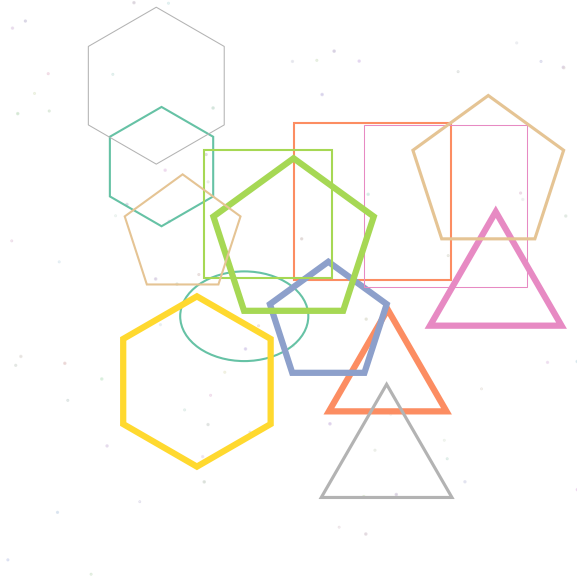[{"shape": "hexagon", "thickness": 1, "radius": 0.52, "center": [0.28, 0.711]}, {"shape": "oval", "thickness": 1, "radius": 0.55, "center": [0.423, 0.452]}, {"shape": "square", "thickness": 1, "radius": 0.68, "center": [0.645, 0.65]}, {"shape": "triangle", "thickness": 3, "radius": 0.59, "center": [0.671, 0.346]}, {"shape": "pentagon", "thickness": 3, "radius": 0.53, "center": [0.569, 0.44]}, {"shape": "square", "thickness": 0.5, "radius": 0.7, "center": [0.771, 0.642]}, {"shape": "triangle", "thickness": 3, "radius": 0.66, "center": [0.858, 0.501]}, {"shape": "square", "thickness": 1, "radius": 0.55, "center": [0.464, 0.628]}, {"shape": "pentagon", "thickness": 3, "radius": 0.73, "center": [0.508, 0.579]}, {"shape": "hexagon", "thickness": 3, "radius": 0.74, "center": [0.341, 0.339]}, {"shape": "pentagon", "thickness": 1, "radius": 0.53, "center": [0.316, 0.592]}, {"shape": "pentagon", "thickness": 1.5, "radius": 0.69, "center": [0.845, 0.697]}, {"shape": "triangle", "thickness": 1.5, "radius": 0.65, "center": [0.669, 0.203]}, {"shape": "hexagon", "thickness": 0.5, "radius": 0.68, "center": [0.271, 0.851]}]